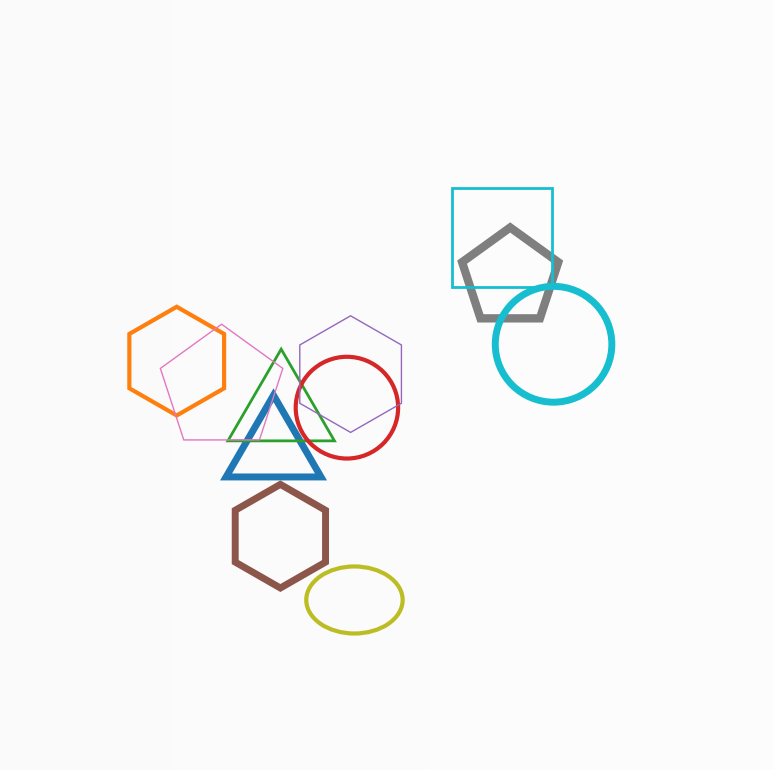[{"shape": "triangle", "thickness": 2.5, "radius": 0.35, "center": [0.353, 0.416]}, {"shape": "hexagon", "thickness": 1.5, "radius": 0.35, "center": [0.228, 0.531]}, {"shape": "triangle", "thickness": 1, "radius": 0.4, "center": [0.363, 0.467]}, {"shape": "circle", "thickness": 1.5, "radius": 0.33, "center": [0.448, 0.471]}, {"shape": "hexagon", "thickness": 0.5, "radius": 0.38, "center": [0.452, 0.514]}, {"shape": "hexagon", "thickness": 2.5, "radius": 0.34, "center": [0.362, 0.304]}, {"shape": "pentagon", "thickness": 0.5, "radius": 0.42, "center": [0.286, 0.496]}, {"shape": "pentagon", "thickness": 3, "radius": 0.33, "center": [0.658, 0.639]}, {"shape": "oval", "thickness": 1.5, "radius": 0.31, "center": [0.457, 0.221]}, {"shape": "circle", "thickness": 2.5, "radius": 0.38, "center": [0.714, 0.553]}, {"shape": "square", "thickness": 1, "radius": 0.32, "center": [0.647, 0.692]}]